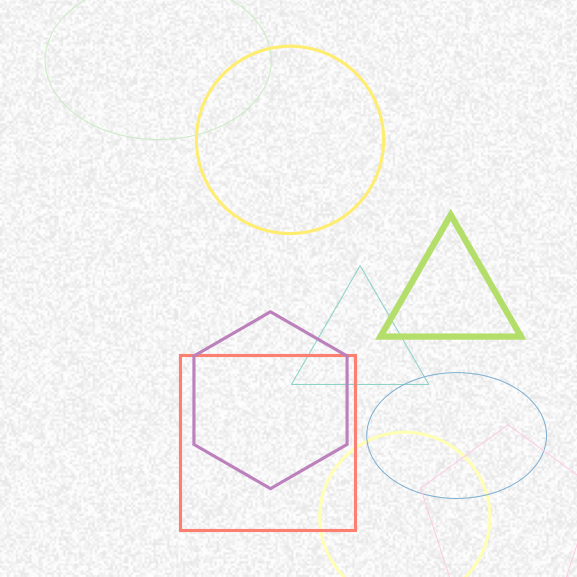[{"shape": "triangle", "thickness": 0.5, "radius": 0.69, "center": [0.624, 0.402]}, {"shape": "circle", "thickness": 1.5, "radius": 0.74, "center": [0.701, 0.103]}, {"shape": "square", "thickness": 1.5, "radius": 0.76, "center": [0.463, 0.232]}, {"shape": "oval", "thickness": 0.5, "radius": 0.78, "center": [0.791, 0.245]}, {"shape": "triangle", "thickness": 3, "radius": 0.7, "center": [0.78, 0.487]}, {"shape": "pentagon", "thickness": 0.5, "radius": 0.8, "center": [0.88, 0.105]}, {"shape": "hexagon", "thickness": 1.5, "radius": 0.77, "center": [0.468, 0.306]}, {"shape": "oval", "thickness": 0.5, "radius": 0.98, "center": [0.274, 0.895]}, {"shape": "circle", "thickness": 1.5, "radius": 0.81, "center": [0.502, 0.757]}]